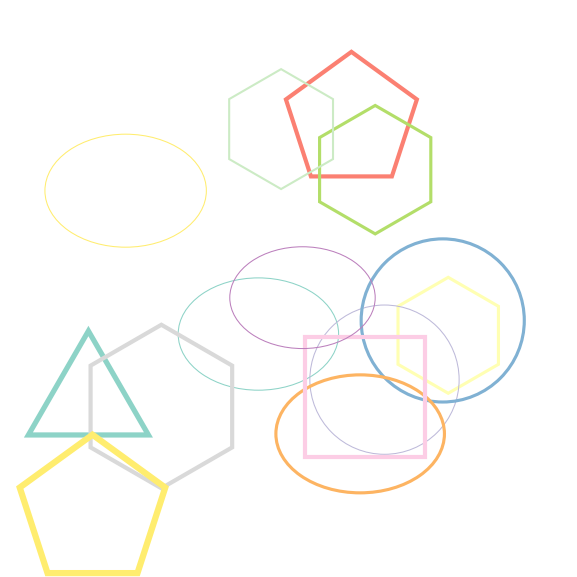[{"shape": "triangle", "thickness": 2.5, "radius": 0.6, "center": [0.153, 0.306]}, {"shape": "oval", "thickness": 0.5, "radius": 0.69, "center": [0.447, 0.421]}, {"shape": "hexagon", "thickness": 1.5, "radius": 0.5, "center": [0.776, 0.419]}, {"shape": "circle", "thickness": 0.5, "radius": 0.65, "center": [0.666, 0.342]}, {"shape": "pentagon", "thickness": 2, "radius": 0.6, "center": [0.608, 0.79]}, {"shape": "circle", "thickness": 1.5, "radius": 0.71, "center": [0.767, 0.444]}, {"shape": "oval", "thickness": 1.5, "radius": 0.73, "center": [0.624, 0.248]}, {"shape": "hexagon", "thickness": 1.5, "radius": 0.56, "center": [0.65, 0.705]}, {"shape": "square", "thickness": 2, "radius": 0.52, "center": [0.633, 0.311]}, {"shape": "hexagon", "thickness": 2, "radius": 0.71, "center": [0.279, 0.295]}, {"shape": "oval", "thickness": 0.5, "radius": 0.63, "center": [0.524, 0.484]}, {"shape": "hexagon", "thickness": 1, "radius": 0.52, "center": [0.487, 0.776]}, {"shape": "oval", "thickness": 0.5, "radius": 0.7, "center": [0.218, 0.669]}, {"shape": "pentagon", "thickness": 3, "radius": 0.66, "center": [0.16, 0.114]}]